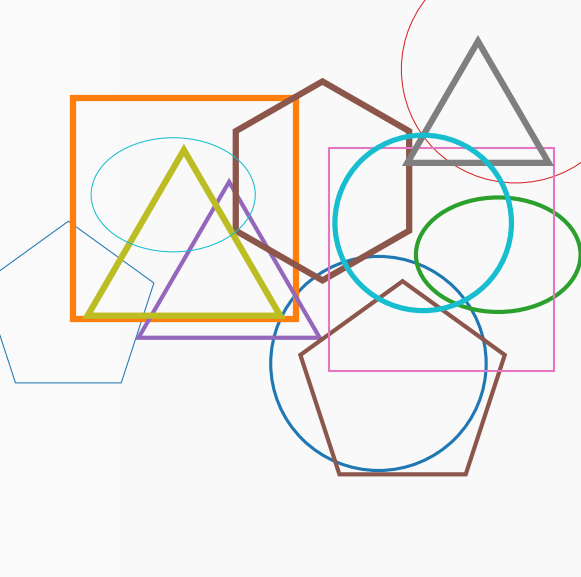[{"shape": "circle", "thickness": 1.5, "radius": 0.93, "center": [0.651, 0.37]}, {"shape": "pentagon", "thickness": 0.5, "radius": 0.77, "center": [0.118, 0.461]}, {"shape": "square", "thickness": 3, "radius": 0.96, "center": [0.318, 0.638]}, {"shape": "oval", "thickness": 2, "radius": 0.71, "center": [0.857, 0.558]}, {"shape": "circle", "thickness": 0.5, "radius": 0.98, "center": [0.887, 0.879]}, {"shape": "triangle", "thickness": 2, "radius": 0.9, "center": [0.394, 0.504]}, {"shape": "pentagon", "thickness": 2, "radius": 0.92, "center": [0.693, 0.327]}, {"shape": "hexagon", "thickness": 3, "radius": 0.86, "center": [0.555, 0.686]}, {"shape": "square", "thickness": 1, "radius": 0.97, "center": [0.76, 0.55]}, {"shape": "triangle", "thickness": 3, "radius": 0.7, "center": [0.822, 0.787]}, {"shape": "triangle", "thickness": 3, "radius": 0.96, "center": [0.316, 0.548]}, {"shape": "circle", "thickness": 2.5, "radius": 0.76, "center": [0.728, 0.613]}, {"shape": "oval", "thickness": 0.5, "radius": 0.71, "center": [0.298, 0.662]}]